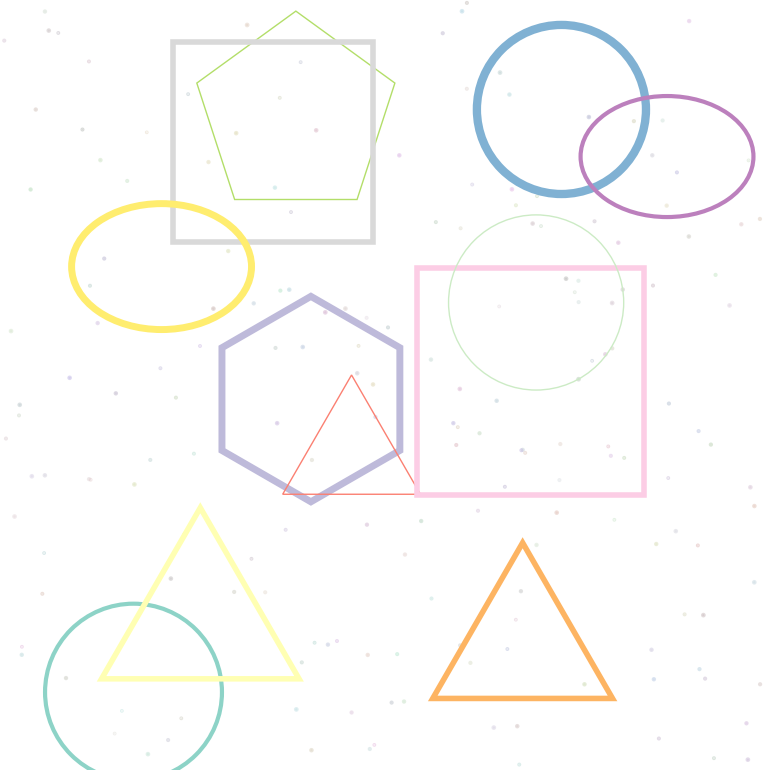[{"shape": "circle", "thickness": 1.5, "radius": 0.57, "center": [0.173, 0.101]}, {"shape": "triangle", "thickness": 2, "radius": 0.74, "center": [0.26, 0.192]}, {"shape": "hexagon", "thickness": 2.5, "radius": 0.67, "center": [0.404, 0.482]}, {"shape": "triangle", "thickness": 0.5, "radius": 0.52, "center": [0.457, 0.41]}, {"shape": "circle", "thickness": 3, "radius": 0.55, "center": [0.729, 0.858]}, {"shape": "triangle", "thickness": 2, "radius": 0.67, "center": [0.679, 0.16]}, {"shape": "pentagon", "thickness": 0.5, "radius": 0.68, "center": [0.384, 0.85]}, {"shape": "square", "thickness": 2, "radius": 0.74, "center": [0.689, 0.505]}, {"shape": "square", "thickness": 2, "radius": 0.65, "center": [0.354, 0.816]}, {"shape": "oval", "thickness": 1.5, "radius": 0.56, "center": [0.866, 0.797]}, {"shape": "circle", "thickness": 0.5, "radius": 0.57, "center": [0.696, 0.607]}, {"shape": "oval", "thickness": 2.5, "radius": 0.58, "center": [0.21, 0.654]}]